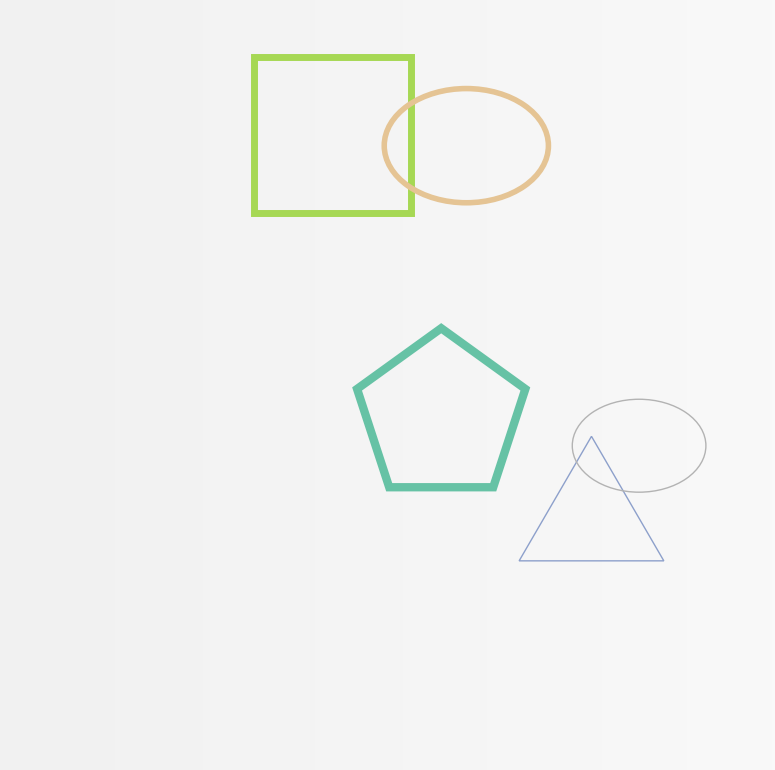[{"shape": "pentagon", "thickness": 3, "radius": 0.57, "center": [0.569, 0.46]}, {"shape": "triangle", "thickness": 0.5, "radius": 0.54, "center": [0.763, 0.326]}, {"shape": "square", "thickness": 2.5, "radius": 0.51, "center": [0.429, 0.825]}, {"shape": "oval", "thickness": 2, "radius": 0.53, "center": [0.602, 0.811]}, {"shape": "oval", "thickness": 0.5, "radius": 0.43, "center": [0.825, 0.421]}]